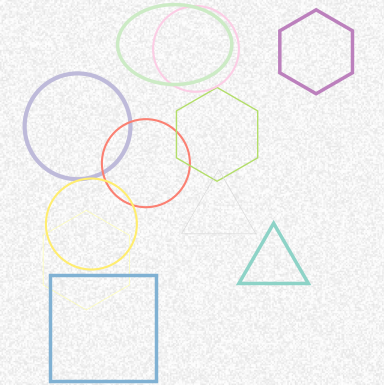[{"shape": "triangle", "thickness": 2.5, "radius": 0.52, "center": [0.711, 0.316]}, {"shape": "hexagon", "thickness": 0.5, "radius": 0.65, "center": [0.224, 0.324]}, {"shape": "circle", "thickness": 3, "radius": 0.69, "center": [0.201, 0.672]}, {"shape": "circle", "thickness": 1.5, "radius": 0.57, "center": [0.379, 0.576]}, {"shape": "square", "thickness": 2.5, "radius": 0.69, "center": [0.268, 0.148]}, {"shape": "hexagon", "thickness": 1, "radius": 0.61, "center": [0.564, 0.651]}, {"shape": "circle", "thickness": 1.5, "radius": 0.56, "center": [0.509, 0.873]}, {"shape": "triangle", "thickness": 0.5, "radius": 0.56, "center": [0.568, 0.448]}, {"shape": "hexagon", "thickness": 2.5, "radius": 0.54, "center": [0.821, 0.865]}, {"shape": "oval", "thickness": 2.5, "radius": 0.74, "center": [0.454, 0.884]}, {"shape": "circle", "thickness": 1.5, "radius": 0.59, "center": [0.237, 0.418]}]